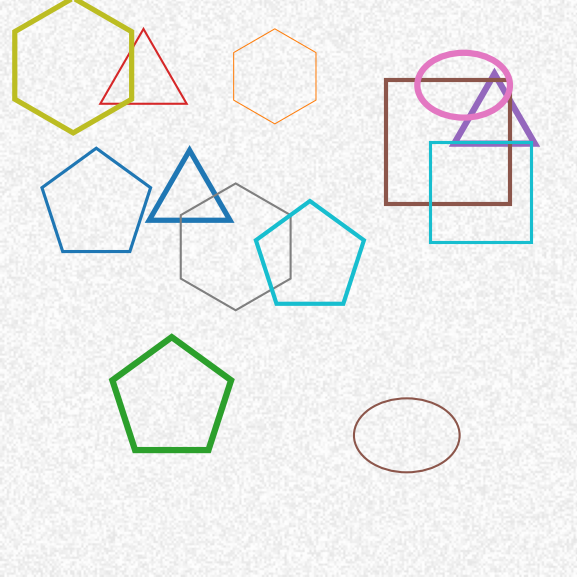[{"shape": "pentagon", "thickness": 1.5, "radius": 0.49, "center": [0.167, 0.644]}, {"shape": "triangle", "thickness": 2.5, "radius": 0.4, "center": [0.328, 0.658]}, {"shape": "hexagon", "thickness": 0.5, "radius": 0.41, "center": [0.476, 0.867]}, {"shape": "pentagon", "thickness": 3, "radius": 0.54, "center": [0.297, 0.307]}, {"shape": "triangle", "thickness": 1, "radius": 0.43, "center": [0.248, 0.863]}, {"shape": "triangle", "thickness": 3, "radius": 0.4, "center": [0.856, 0.791]}, {"shape": "square", "thickness": 2, "radius": 0.54, "center": [0.775, 0.754]}, {"shape": "oval", "thickness": 1, "radius": 0.46, "center": [0.704, 0.245]}, {"shape": "oval", "thickness": 3, "radius": 0.4, "center": [0.803, 0.852]}, {"shape": "hexagon", "thickness": 1, "radius": 0.55, "center": [0.408, 0.572]}, {"shape": "hexagon", "thickness": 2.5, "radius": 0.58, "center": [0.127, 0.886]}, {"shape": "pentagon", "thickness": 2, "radius": 0.49, "center": [0.537, 0.553]}, {"shape": "square", "thickness": 1.5, "radius": 0.43, "center": [0.832, 0.667]}]